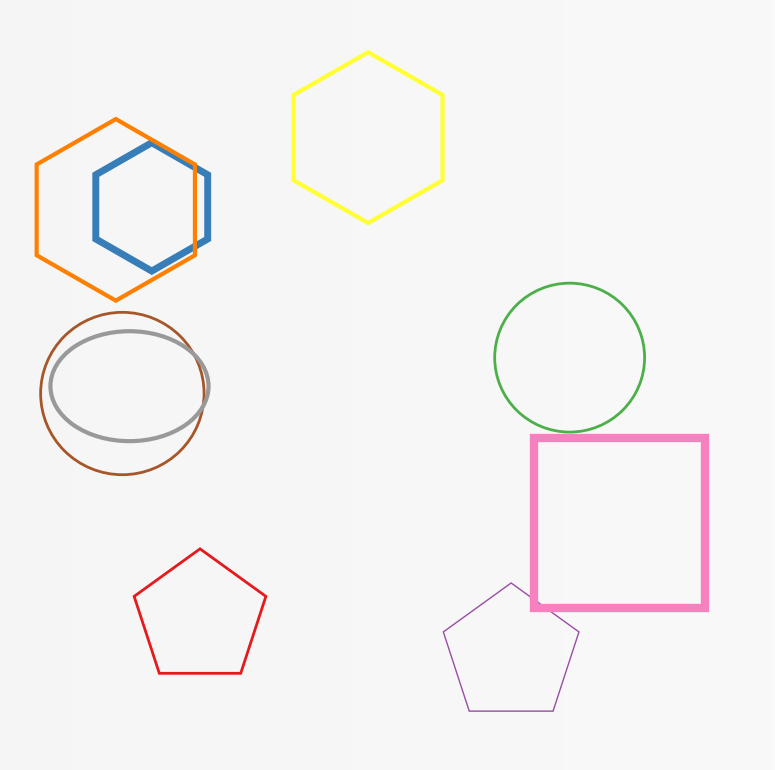[{"shape": "pentagon", "thickness": 1, "radius": 0.45, "center": [0.258, 0.198]}, {"shape": "hexagon", "thickness": 2.5, "radius": 0.42, "center": [0.196, 0.731]}, {"shape": "circle", "thickness": 1, "radius": 0.48, "center": [0.735, 0.536]}, {"shape": "pentagon", "thickness": 0.5, "radius": 0.46, "center": [0.66, 0.151]}, {"shape": "hexagon", "thickness": 1.5, "radius": 0.59, "center": [0.149, 0.727]}, {"shape": "hexagon", "thickness": 1.5, "radius": 0.55, "center": [0.475, 0.821]}, {"shape": "circle", "thickness": 1, "radius": 0.53, "center": [0.158, 0.489]}, {"shape": "square", "thickness": 3, "radius": 0.55, "center": [0.799, 0.321]}, {"shape": "oval", "thickness": 1.5, "radius": 0.51, "center": [0.167, 0.498]}]